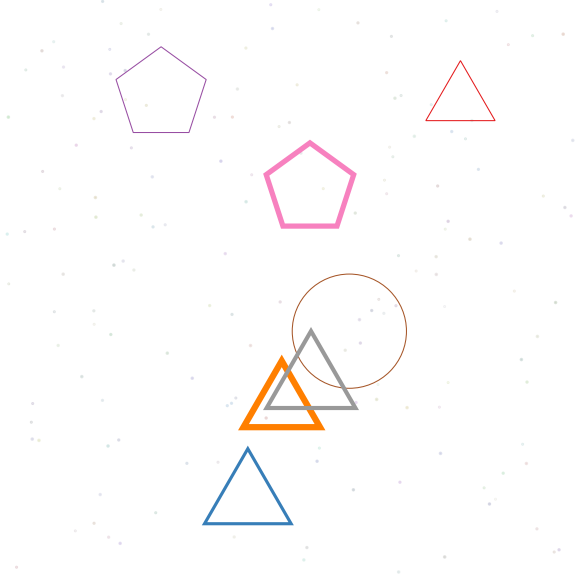[{"shape": "triangle", "thickness": 0.5, "radius": 0.35, "center": [0.797, 0.825]}, {"shape": "triangle", "thickness": 1.5, "radius": 0.43, "center": [0.429, 0.136]}, {"shape": "pentagon", "thickness": 0.5, "radius": 0.41, "center": [0.279, 0.836]}, {"shape": "triangle", "thickness": 3, "radius": 0.38, "center": [0.488, 0.298]}, {"shape": "circle", "thickness": 0.5, "radius": 0.49, "center": [0.605, 0.426]}, {"shape": "pentagon", "thickness": 2.5, "radius": 0.4, "center": [0.537, 0.672]}, {"shape": "triangle", "thickness": 2, "radius": 0.44, "center": [0.539, 0.337]}]